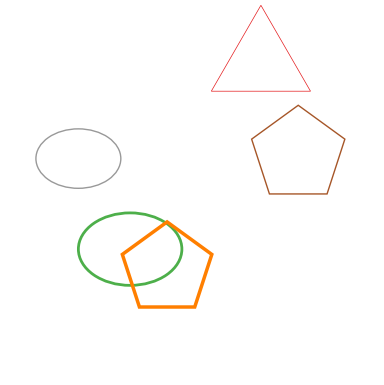[{"shape": "triangle", "thickness": 0.5, "radius": 0.74, "center": [0.678, 0.838]}, {"shape": "oval", "thickness": 2, "radius": 0.67, "center": [0.338, 0.353]}, {"shape": "pentagon", "thickness": 2.5, "radius": 0.61, "center": [0.434, 0.301]}, {"shape": "pentagon", "thickness": 1, "radius": 0.64, "center": [0.775, 0.599]}, {"shape": "oval", "thickness": 1, "radius": 0.55, "center": [0.204, 0.588]}]